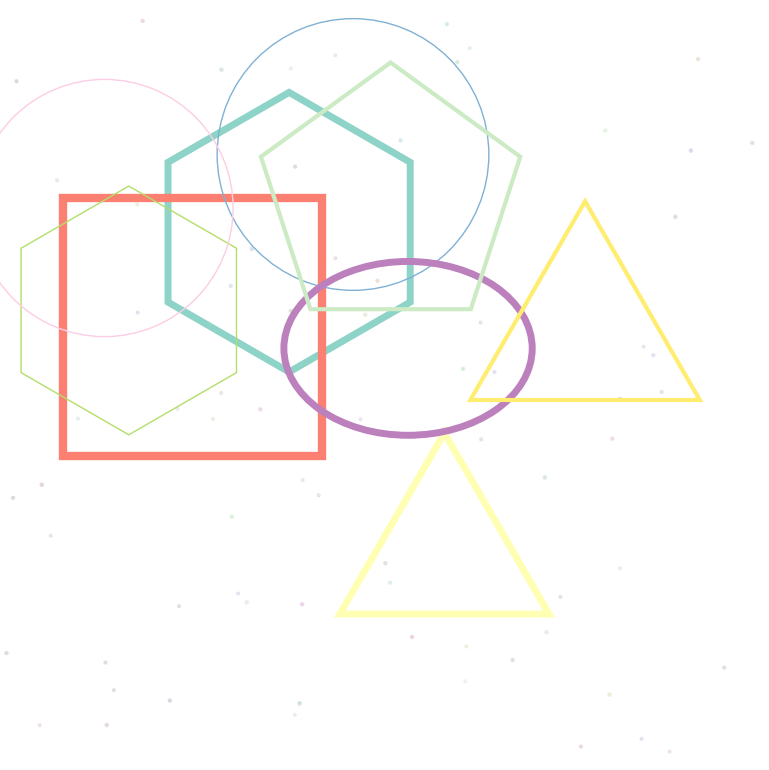[{"shape": "hexagon", "thickness": 2.5, "radius": 0.91, "center": [0.375, 0.698]}, {"shape": "triangle", "thickness": 2.5, "radius": 0.78, "center": [0.577, 0.281]}, {"shape": "square", "thickness": 3, "radius": 0.84, "center": [0.25, 0.575]}, {"shape": "circle", "thickness": 0.5, "radius": 0.88, "center": [0.458, 0.799]}, {"shape": "hexagon", "thickness": 0.5, "radius": 0.81, "center": [0.167, 0.597]}, {"shape": "circle", "thickness": 0.5, "radius": 0.84, "center": [0.136, 0.73]}, {"shape": "oval", "thickness": 2.5, "radius": 0.81, "center": [0.53, 0.548]}, {"shape": "pentagon", "thickness": 1.5, "radius": 0.89, "center": [0.507, 0.742]}, {"shape": "triangle", "thickness": 1.5, "radius": 0.86, "center": [0.76, 0.567]}]